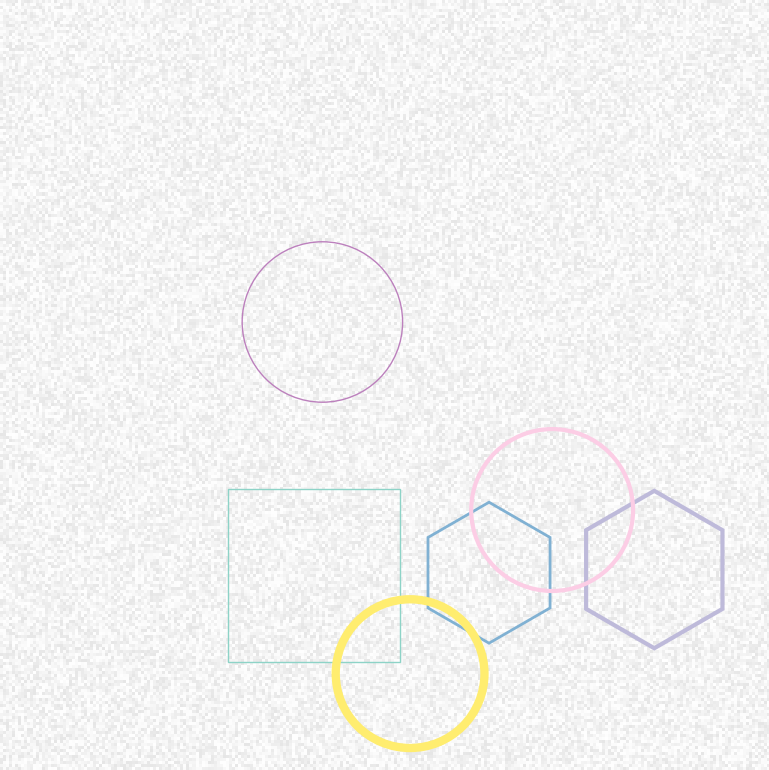[{"shape": "square", "thickness": 0.5, "radius": 0.56, "center": [0.408, 0.253]}, {"shape": "hexagon", "thickness": 1.5, "radius": 0.51, "center": [0.85, 0.26]}, {"shape": "hexagon", "thickness": 1, "radius": 0.46, "center": [0.635, 0.256]}, {"shape": "circle", "thickness": 1.5, "radius": 0.53, "center": [0.717, 0.338]}, {"shape": "circle", "thickness": 0.5, "radius": 0.52, "center": [0.419, 0.582]}, {"shape": "circle", "thickness": 3, "radius": 0.48, "center": [0.533, 0.125]}]